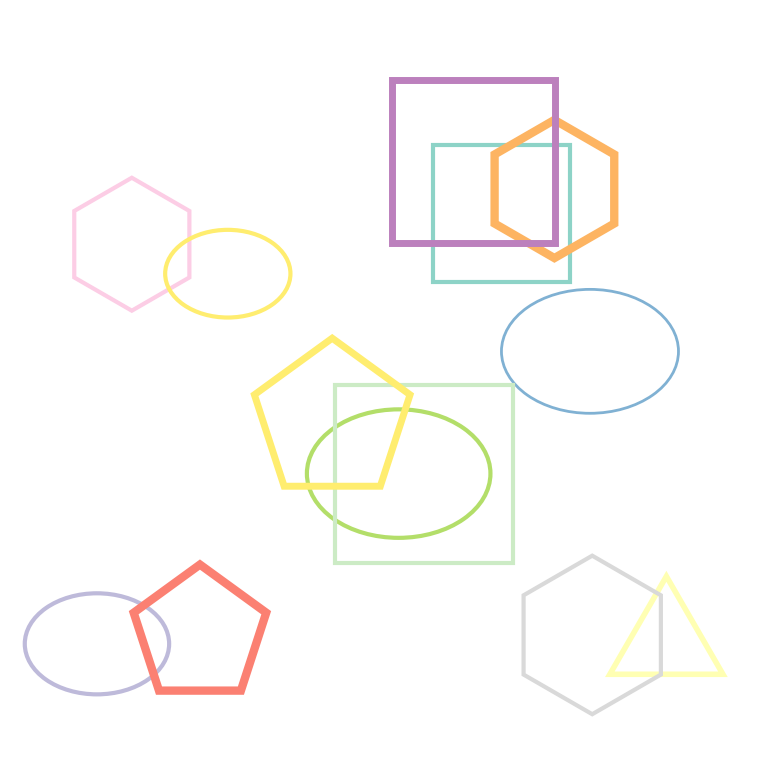[{"shape": "square", "thickness": 1.5, "radius": 0.44, "center": [0.651, 0.723]}, {"shape": "triangle", "thickness": 2, "radius": 0.42, "center": [0.865, 0.167]}, {"shape": "oval", "thickness": 1.5, "radius": 0.47, "center": [0.126, 0.164]}, {"shape": "pentagon", "thickness": 3, "radius": 0.45, "center": [0.26, 0.176]}, {"shape": "oval", "thickness": 1, "radius": 0.57, "center": [0.766, 0.544]}, {"shape": "hexagon", "thickness": 3, "radius": 0.45, "center": [0.72, 0.755]}, {"shape": "oval", "thickness": 1.5, "radius": 0.6, "center": [0.518, 0.385]}, {"shape": "hexagon", "thickness": 1.5, "radius": 0.43, "center": [0.171, 0.683]}, {"shape": "hexagon", "thickness": 1.5, "radius": 0.51, "center": [0.769, 0.175]}, {"shape": "square", "thickness": 2.5, "radius": 0.53, "center": [0.615, 0.79]}, {"shape": "square", "thickness": 1.5, "radius": 0.58, "center": [0.551, 0.385]}, {"shape": "oval", "thickness": 1.5, "radius": 0.41, "center": [0.296, 0.645]}, {"shape": "pentagon", "thickness": 2.5, "radius": 0.53, "center": [0.431, 0.455]}]